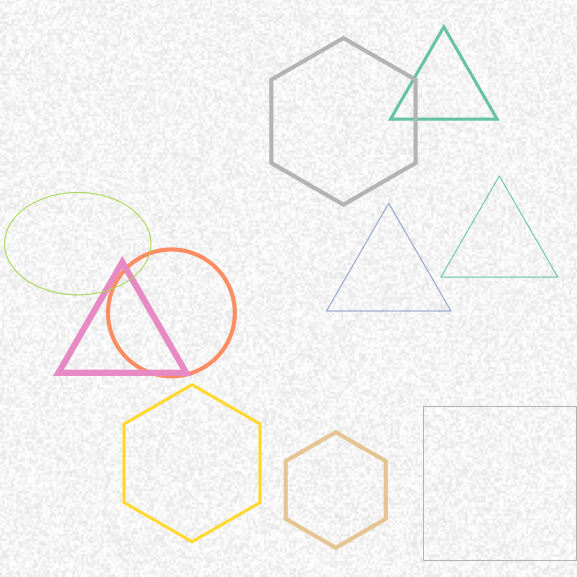[{"shape": "triangle", "thickness": 1.5, "radius": 0.53, "center": [0.769, 0.846]}, {"shape": "triangle", "thickness": 0.5, "radius": 0.58, "center": [0.865, 0.578]}, {"shape": "circle", "thickness": 2, "radius": 0.55, "center": [0.297, 0.457]}, {"shape": "triangle", "thickness": 0.5, "radius": 0.62, "center": [0.673, 0.523]}, {"shape": "triangle", "thickness": 3, "radius": 0.64, "center": [0.212, 0.417]}, {"shape": "oval", "thickness": 0.5, "radius": 0.63, "center": [0.135, 0.577]}, {"shape": "hexagon", "thickness": 1.5, "radius": 0.68, "center": [0.333, 0.197]}, {"shape": "hexagon", "thickness": 2, "radius": 0.5, "center": [0.581, 0.151]}, {"shape": "square", "thickness": 0.5, "radius": 0.66, "center": [0.865, 0.163]}, {"shape": "hexagon", "thickness": 2, "radius": 0.72, "center": [0.595, 0.789]}]